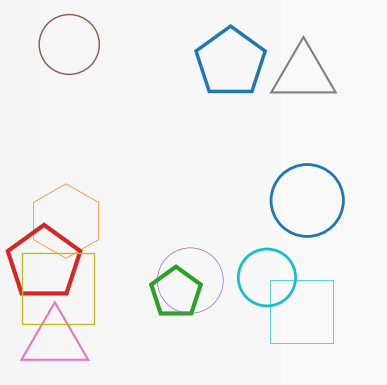[{"shape": "pentagon", "thickness": 2.5, "radius": 0.47, "center": [0.595, 0.838]}, {"shape": "circle", "thickness": 2, "radius": 0.47, "center": [0.793, 0.479]}, {"shape": "hexagon", "thickness": 0.5, "radius": 0.48, "center": [0.17, 0.426]}, {"shape": "pentagon", "thickness": 3, "radius": 0.34, "center": [0.454, 0.24]}, {"shape": "pentagon", "thickness": 3, "radius": 0.49, "center": [0.114, 0.317]}, {"shape": "circle", "thickness": 0.5, "radius": 0.42, "center": [0.491, 0.271]}, {"shape": "circle", "thickness": 1, "radius": 0.39, "center": [0.179, 0.884]}, {"shape": "triangle", "thickness": 1.5, "radius": 0.5, "center": [0.141, 0.115]}, {"shape": "triangle", "thickness": 1.5, "radius": 0.48, "center": [0.783, 0.808]}, {"shape": "square", "thickness": 1, "radius": 0.46, "center": [0.149, 0.251]}, {"shape": "square", "thickness": 0.5, "radius": 0.41, "center": [0.779, 0.191]}, {"shape": "circle", "thickness": 2, "radius": 0.37, "center": [0.689, 0.279]}]